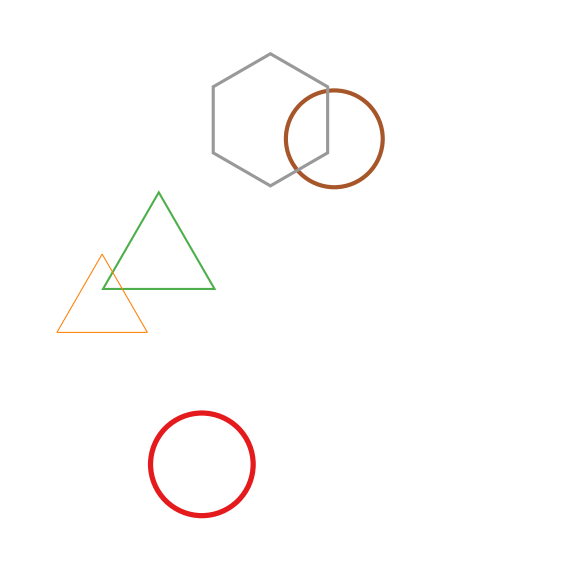[{"shape": "circle", "thickness": 2.5, "radius": 0.44, "center": [0.35, 0.195]}, {"shape": "triangle", "thickness": 1, "radius": 0.56, "center": [0.275, 0.555]}, {"shape": "triangle", "thickness": 0.5, "radius": 0.45, "center": [0.177, 0.469]}, {"shape": "circle", "thickness": 2, "radius": 0.42, "center": [0.579, 0.759]}, {"shape": "hexagon", "thickness": 1.5, "radius": 0.57, "center": [0.468, 0.792]}]